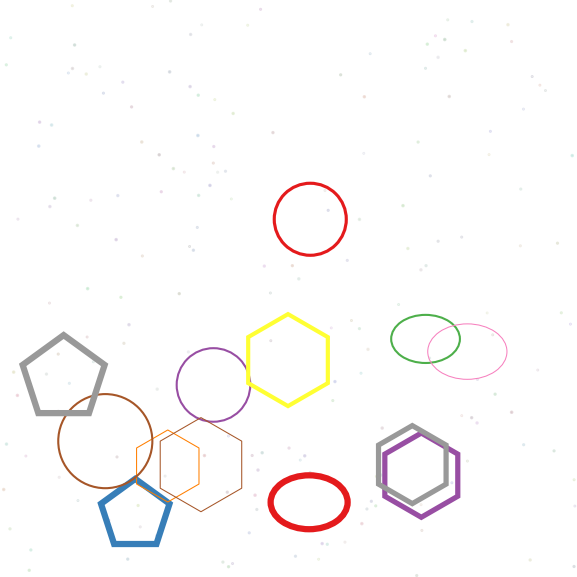[{"shape": "oval", "thickness": 3, "radius": 0.33, "center": [0.535, 0.129]}, {"shape": "circle", "thickness": 1.5, "radius": 0.31, "center": [0.537, 0.619]}, {"shape": "pentagon", "thickness": 3, "radius": 0.31, "center": [0.234, 0.108]}, {"shape": "oval", "thickness": 1, "radius": 0.3, "center": [0.737, 0.412]}, {"shape": "hexagon", "thickness": 2.5, "radius": 0.36, "center": [0.73, 0.176]}, {"shape": "circle", "thickness": 1, "radius": 0.32, "center": [0.37, 0.333]}, {"shape": "hexagon", "thickness": 0.5, "radius": 0.31, "center": [0.291, 0.192]}, {"shape": "hexagon", "thickness": 2, "radius": 0.4, "center": [0.499, 0.376]}, {"shape": "circle", "thickness": 1, "radius": 0.41, "center": [0.182, 0.235]}, {"shape": "hexagon", "thickness": 0.5, "radius": 0.41, "center": [0.348, 0.195]}, {"shape": "oval", "thickness": 0.5, "radius": 0.34, "center": [0.809, 0.39]}, {"shape": "pentagon", "thickness": 3, "radius": 0.37, "center": [0.11, 0.344]}, {"shape": "hexagon", "thickness": 2.5, "radius": 0.34, "center": [0.714, 0.195]}]